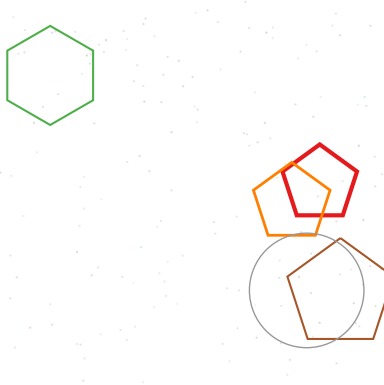[{"shape": "pentagon", "thickness": 3, "radius": 0.51, "center": [0.831, 0.523]}, {"shape": "hexagon", "thickness": 1.5, "radius": 0.64, "center": [0.13, 0.804]}, {"shape": "pentagon", "thickness": 2, "radius": 0.52, "center": [0.758, 0.474]}, {"shape": "pentagon", "thickness": 1.5, "radius": 0.72, "center": [0.884, 0.237]}, {"shape": "circle", "thickness": 1, "radius": 0.74, "center": [0.797, 0.246]}]